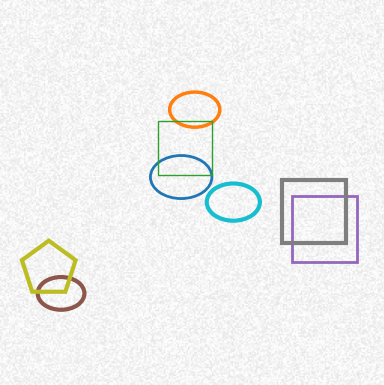[{"shape": "oval", "thickness": 2, "radius": 0.4, "center": [0.471, 0.54]}, {"shape": "oval", "thickness": 2.5, "radius": 0.33, "center": [0.506, 0.715]}, {"shape": "square", "thickness": 1, "radius": 0.35, "center": [0.48, 0.616]}, {"shape": "square", "thickness": 2, "radius": 0.42, "center": [0.843, 0.405]}, {"shape": "oval", "thickness": 3, "radius": 0.3, "center": [0.159, 0.238]}, {"shape": "square", "thickness": 3, "radius": 0.41, "center": [0.815, 0.45]}, {"shape": "pentagon", "thickness": 3, "radius": 0.37, "center": [0.127, 0.302]}, {"shape": "oval", "thickness": 3, "radius": 0.34, "center": [0.606, 0.475]}]